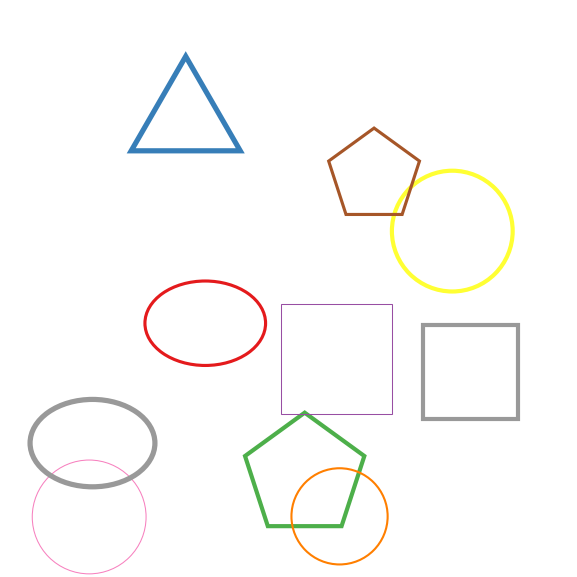[{"shape": "oval", "thickness": 1.5, "radius": 0.52, "center": [0.355, 0.439]}, {"shape": "triangle", "thickness": 2.5, "radius": 0.55, "center": [0.322, 0.793]}, {"shape": "pentagon", "thickness": 2, "radius": 0.54, "center": [0.528, 0.176]}, {"shape": "square", "thickness": 0.5, "radius": 0.48, "center": [0.583, 0.378]}, {"shape": "circle", "thickness": 1, "radius": 0.42, "center": [0.588, 0.105]}, {"shape": "circle", "thickness": 2, "radius": 0.52, "center": [0.783, 0.599]}, {"shape": "pentagon", "thickness": 1.5, "radius": 0.41, "center": [0.648, 0.695]}, {"shape": "circle", "thickness": 0.5, "radius": 0.49, "center": [0.154, 0.104]}, {"shape": "oval", "thickness": 2.5, "radius": 0.54, "center": [0.16, 0.232]}, {"shape": "square", "thickness": 2, "radius": 0.41, "center": [0.815, 0.354]}]